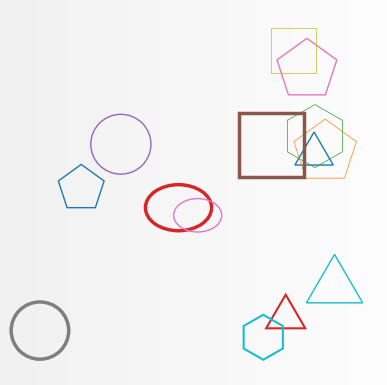[{"shape": "triangle", "thickness": 1, "radius": 0.29, "center": [0.811, 0.6]}, {"shape": "pentagon", "thickness": 1, "radius": 0.31, "center": [0.21, 0.511]}, {"shape": "pentagon", "thickness": 0.5, "radius": 0.42, "center": [0.839, 0.606]}, {"shape": "hexagon", "thickness": 0.5, "radius": 0.41, "center": [0.813, 0.647]}, {"shape": "triangle", "thickness": 1.5, "radius": 0.29, "center": [0.737, 0.176]}, {"shape": "oval", "thickness": 2.5, "radius": 0.43, "center": [0.461, 0.461]}, {"shape": "circle", "thickness": 1, "radius": 0.39, "center": [0.312, 0.625]}, {"shape": "square", "thickness": 2.5, "radius": 0.42, "center": [0.702, 0.623]}, {"shape": "oval", "thickness": 1, "radius": 0.31, "center": [0.51, 0.441]}, {"shape": "pentagon", "thickness": 1, "radius": 0.41, "center": [0.792, 0.819]}, {"shape": "circle", "thickness": 2.5, "radius": 0.37, "center": [0.103, 0.141]}, {"shape": "square", "thickness": 0.5, "radius": 0.29, "center": [0.757, 0.869]}, {"shape": "hexagon", "thickness": 1.5, "radius": 0.29, "center": [0.679, 0.124]}, {"shape": "triangle", "thickness": 1, "radius": 0.42, "center": [0.863, 0.255]}]